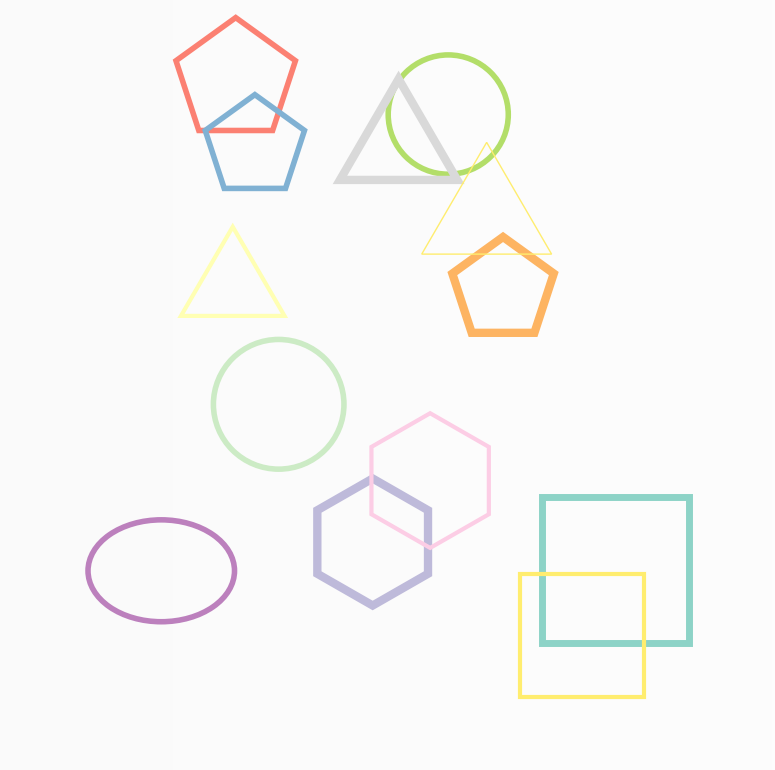[{"shape": "square", "thickness": 2.5, "radius": 0.47, "center": [0.795, 0.26]}, {"shape": "triangle", "thickness": 1.5, "radius": 0.39, "center": [0.3, 0.628]}, {"shape": "hexagon", "thickness": 3, "radius": 0.41, "center": [0.481, 0.296]}, {"shape": "pentagon", "thickness": 2, "radius": 0.41, "center": [0.304, 0.896]}, {"shape": "pentagon", "thickness": 2, "radius": 0.34, "center": [0.329, 0.81]}, {"shape": "pentagon", "thickness": 3, "radius": 0.34, "center": [0.649, 0.623]}, {"shape": "circle", "thickness": 2, "radius": 0.39, "center": [0.578, 0.851]}, {"shape": "hexagon", "thickness": 1.5, "radius": 0.44, "center": [0.555, 0.376]}, {"shape": "triangle", "thickness": 3, "radius": 0.44, "center": [0.514, 0.81]}, {"shape": "oval", "thickness": 2, "radius": 0.47, "center": [0.208, 0.259]}, {"shape": "circle", "thickness": 2, "radius": 0.42, "center": [0.36, 0.475]}, {"shape": "square", "thickness": 1.5, "radius": 0.4, "center": [0.751, 0.175]}, {"shape": "triangle", "thickness": 0.5, "radius": 0.48, "center": [0.628, 0.718]}]